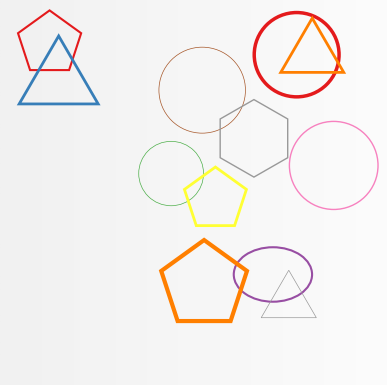[{"shape": "circle", "thickness": 2.5, "radius": 0.55, "center": [0.766, 0.858]}, {"shape": "pentagon", "thickness": 1.5, "radius": 0.43, "center": [0.128, 0.887]}, {"shape": "triangle", "thickness": 2, "radius": 0.59, "center": [0.151, 0.789]}, {"shape": "circle", "thickness": 0.5, "radius": 0.42, "center": [0.442, 0.549]}, {"shape": "oval", "thickness": 1.5, "radius": 0.51, "center": [0.704, 0.287]}, {"shape": "triangle", "thickness": 2, "radius": 0.47, "center": [0.806, 0.859]}, {"shape": "pentagon", "thickness": 3, "radius": 0.58, "center": [0.527, 0.26]}, {"shape": "pentagon", "thickness": 2, "radius": 0.42, "center": [0.556, 0.482]}, {"shape": "circle", "thickness": 0.5, "radius": 0.56, "center": [0.522, 0.766]}, {"shape": "circle", "thickness": 1, "radius": 0.57, "center": [0.861, 0.57]}, {"shape": "hexagon", "thickness": 1, "radius": 0.5, "center": [0.655, 0.641]}, {"shape": "triangle", "thickness": 0.5, "radius": 0.41, "center": [0.745, 0.216]}]